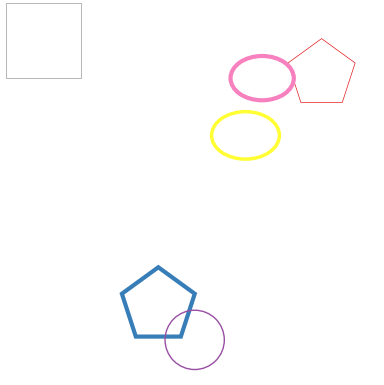[{"shape": "pentagon", "thickness": 0.5, "radius": 0.46, "center": [0.835, 0.808]}, {"shape": "pentagon", "thickness": 3, "radius": 0.5, "center": [0.411, 0.206]}, {"shape": "circle", "thickness": 1, "radius": 0.38, "center": [0.506, 0.117]}, {"shape": "oval", "thickness": 2.5, "radius": 0.44, "center": [0.638, 0.648]}, {"shape": "oval", "thickness": 3, "radius": 0.41, "center": [0.681, 0.797]}, {"shape": "square", "thickness": 0.5, "radius": 0.49, "center": [0.113, 0.895]}]